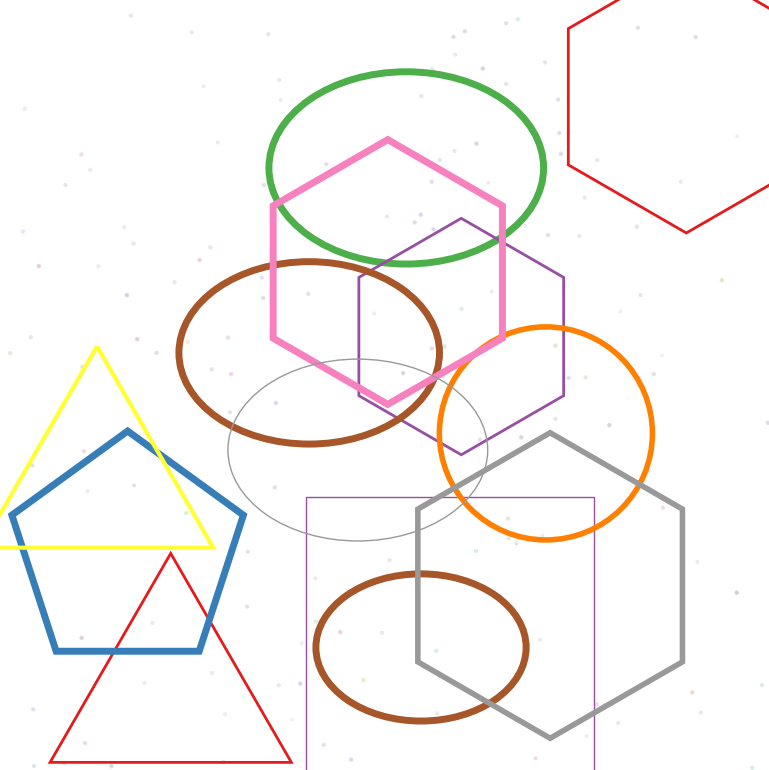[{"shape": "triangle", "thickness": 1, "radius": 0.9, "center": [0.222, 0.1]}, {"shape": "hexagon", "thickness": 1, "radius": 0.88, "center": [0.891, 0.874]}, {"shape": "pentagon", "thickness": 2.5, "radius": 0.79, "center": [0.166, 0.282]}, {"shape": "oval", "thickness": 2.5, "radius": 0.89, "center": [0.528, 0.782]}, {"shape": "square", "thickness": 0.5, "radius": 0.93, "center": [0.584, 0.169]}, {"shape": "hexagon", "thickness": 1, "radius": 0.77, "center": [0.599, 0.563]}, {"shape": "circle", "thickness": 2, "radius": 0.69, "center": [0.709, 0.437]}, {"shape": "triangle", "thickness": 1.5, "radius": 0.87, "center": [0.126, 0.376]}, {"shape": "oval", "thickness": 2.5, "radius": 0.68, "center": [0.547, 0.159]}, {"shape": "oval", "thickness": 2.5, "radius": 0.85, "center": [0.402, 0.542]}, {"shape": "hexagon", "thickness": 2.5, "radius": 0.86, "center": [0.504, 0.647]}, {"shape": "oval", "thickness": 0.5, "radius": 0.84, "center": [0.465, 0.416]}, {"shape": "hexagon", "thickness": 2, "radius": 0.99, "center": [0.714, 0.24]}]